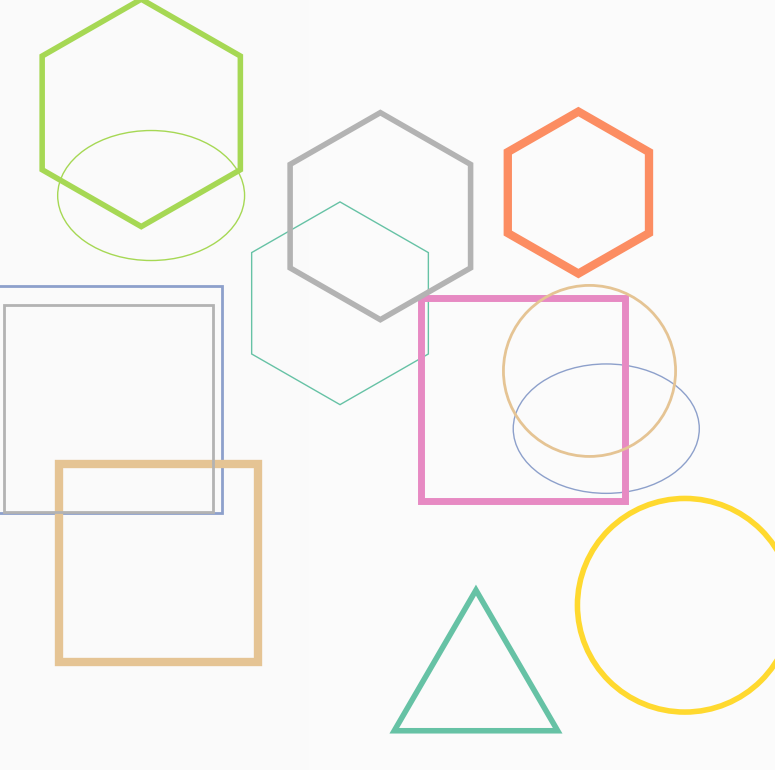[{"shape": "triangle", "thickness": 2, "radius": 0.61, "center": [0.614, 0.112]}, {"shape": "hexagon", "thickness": 0.5, "radius": 0.66, "center": [0.439, 0.606]}, {"shape": "hexagon", "thickness": 3, "radius": 0.53, "center": [0.746, 0.75]}, {"shape": "square", "thickness": 1, "radius": 0.74, "center": [0.138, 0.481]}, {"shape": "oval", "thickness": 0.5, "radius": 0.6, "center": [0.782, 0.443]}, {"shape": "square", "thickness": 2.5, "radius": 0.66, "center": [0.675, 0.481]}, {"shape": "hexagon", "thickness": 2, "radius": 0.74, "center": [0.182, 0.853]}, {"shape": "oval", "thickness": 0.5, "radius": 0.6, "center": [0.195, 0.746]}, {"shape": "circle", "thickness": 2, "radius": 0.69, "center": [0.884, 0.214]}, {"shape": "circle", "thickness": 1, "radius": 0.56, "center": [0.761, 0.518]}, {"shape": "square", "thickness": 3, "radius": 0.64, "center": [0.204, 0.269]}, {"shape": "hexagon", "thickness": 2, "radius": 0.67, "center": [0.491, 0.719]}, {"shape": "square", "thickness": 1, "radius": 0.67, "center": [0.14, 0.469]}]